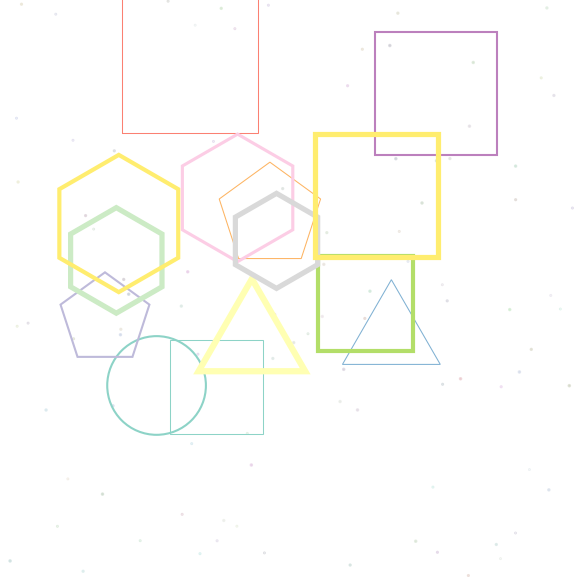[{"shape": "square", "thickness": 0.5, "radius": 0.41, "center": [0.375, 0.329]}, {"shape": "circle", "thickness": 1, "radius": 0.43, "center": [0.271, 0.332]}, {"shape": "triangle", "thickness": 3, "radius": 0.53, "center": [0.436, 0.41]}, {"shape": "pentagon", "thickness": 1, "radius": 0.4, "center": [0.182, 0.447]}, {"shape": "square", "thickness": 0.5, "radius": 0.59, "center": [0.329, 0.886]}, {"shape": "triangle", "thickness": 0.5, "radius": 0.49, "center": [0.678, 0.417]}, {"shape": "pentagon", "thickness": 0.5, "radius": 0.46, "center": [0.467, 0.626]}, {"shape": "square", "thickness": 2, "radius": 0.41, "center": [0.632, 0.474]}, {"shape": "hexagon", "thickness": 1.5, "radius": 0.55, "center": [0.411, 0.656]}, {"shape": "hexagon", "thickness": 2.5, "radius": 0.41, "center": [0.479, 0.582]}, {"shape": "square", "thickness": 1, "radius": 0.53, "center": [0.755, 0.837]}, {"shape": "hexagon", "thickness": 2.5, "radius": 0.46, "center": [0.201, 0.548]}, {"shape": "square", "thickness": 2.5, "radius": 0.53, "center": [0.652, 0.66]}, {"shape": "hexagon", "thickness": 2, "radius": 0.59, "center": [0.206, 0.612]}]